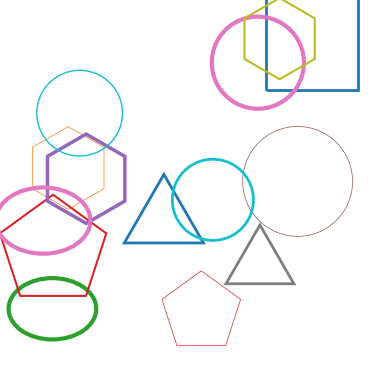[{"shape": "triangle", "thickness": 2, "radius": 0.59, "center": [0.426, 0.428]}, {"shape": "square", "thickness": 2, "radius": 0.6, "center": [0.811, 0.887]}, {"shape": "hexagon", "thickness": 0.5, "radius": 0.54, "center": [0.177, 0.564]}, {"shape": "oval", "thickness": 3, "radius": 0.57, "center": [0.136, 0.198]}, {"shape": "pentagon", "thickness": 0.5, "radius": 0.54, "center": [0.523, 0.189]}, {"shape": "pentagon", "thickness": 1.5, "radius": 0.73, "center": [0.138, 0.349]}, {"shape": "hexagon", "thickness": 2.5, "radius": 0.58, "center": [0.224, 0.536]}, {"shape": "circle", "thickness": 0.5, "radius": 0.71, "center": [0.773, 0.529]}, {"shape": "circle", "thickness": 3, "radius": 0.6, "center": [0.67, 0.837]}, {"shape": "oval", "thickness": 3, "radius": 0.61, "center": [0.112, 0.427]}, {"shape": "triangle", "thickness": 2, "radius": 0.51, "center": [0.675, 0.314]}, {"shape": "hexagon", "thickness": 1.5, "radius": 0.53, "center": [0.726, 0.9]}, {"shape": "circle", "thickness": 2, "radius": 0.53, "center": [0.553, 0.481]}, {"shape": "circle", "thickness": 1, "radius": 0.56, "center": [0.207, 0.706]}]